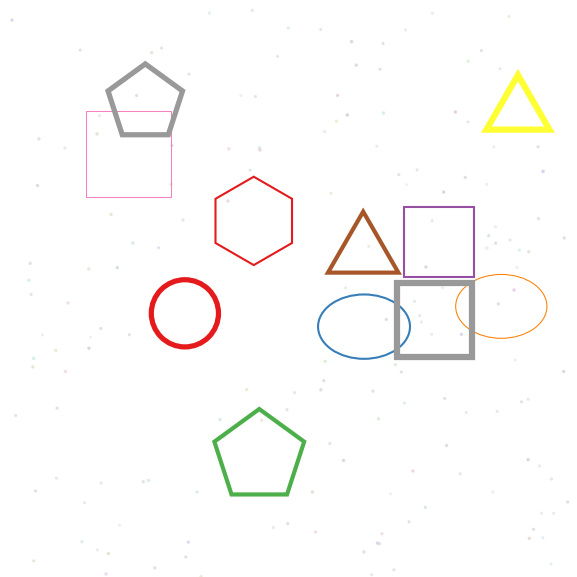[{"shape": "hexagon", "thickness": 1, "radius": 0.38, "center": [0.439, 0.617]}, {"shape": "circle", "thickness": 2.5, "radius": 0.29, "center": [0.32, 0.457]}, {"shape": "oval", "thickness": 1, "radius": 0.4, "center": [0.63, 0.434]}, {"shape": "pentagon", "thickness": 2, "radius": 0.41, "center": [0.449, 0.209]}, {"shape": "square", "thickness": 1, "radius": 0.3, "center": [0.76, 0.58]}, {"shape": "oval", "thickness": 0.5, "radius": 0.39, "center": [0.868, 0.469]}, {"shape": "triangle", "thickness": 3, "radius": 0.32, "center": [0.897, 0.806]}, {"shape": "triangle", "thickness": 2, "radius": 0.35, "center": [0.629, 0.562]}, {"shape": "square", "thickness": 0.5, "radius": 0.37, "center": [0.223, 0.732]}, {"shape": "pentagon", "thickness": 2.5, "radius": 0.34, "center": [0.252, 0.821]}, {"shape": "square", "thickness": 3, "radius": 0.32, "center": [0.752, 0.445]}]